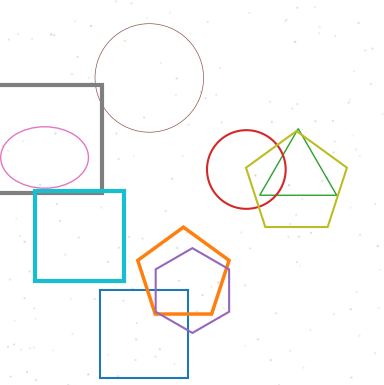[{"shape": "square", "thickness": 1.5, "radius": 0.57, "center": [0.375, 0.132]}, {"shape": "pentagon", "thickness": 2.5, "radius": 0.62, "center": [0.476, 0.285]}, {"shape": "triangle", "thickness": 1, "radius": 0.58, "center": [0.775, 0.551]}, {"shape": "circle", "thickness": 1.5, "radius": 0.51, "center": [0.64, 0.56]}, {"shape": "hexagon", "thickness": 1.5, "radius": 0.55, "center": [0.5, 0.245]}, {"shape": "circle", "thickness": 0.5, "radius": 0.7, "center": [0.388, 0.798]}, {"shape": "oval", "thickness": 1, "radius": 0.57, "center": [0.116, 0.591]}, {"shape": "square", "thickness": 3, "radius": 0.7, "center": [0.126, 0.639]}, {"shape": "pentagon", "thickness": 1.5, "radius": 0.69, "center": [0.77, 0.522]}, {"shape": "square", "thickness": 3, "radius": 0.58, "center": [0.207, 0.388]}]